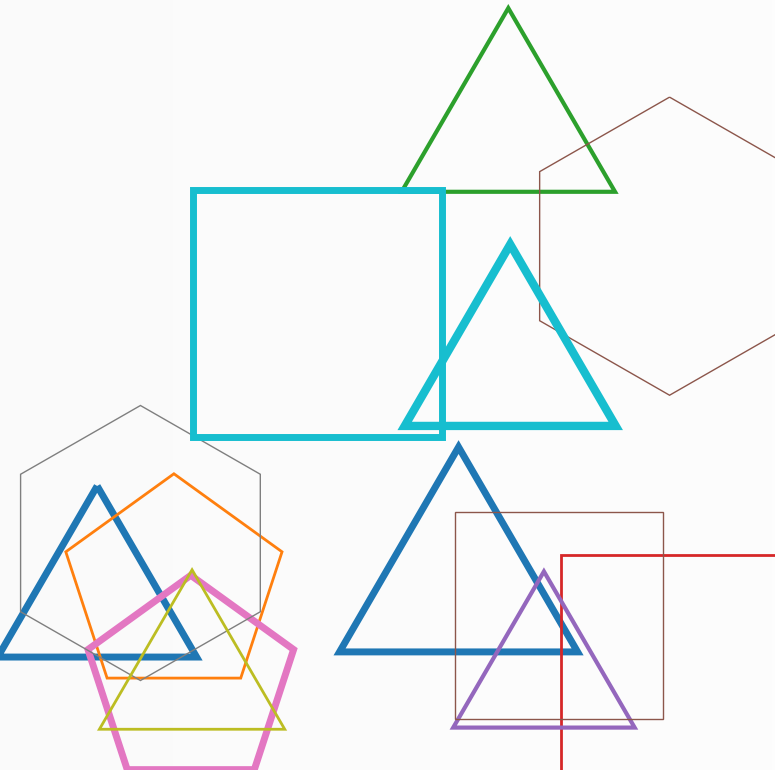[{"shape": "triangle", "thickness": 2.5, "radius": 0.89, "center": [0.592, 0.242]}, {"shape": "triangle", "thickness": 2.5, "radius": 0.74, "center": [0.125, 0.221]}, {"shape": "pentagon", "thickness": 1, "radius": 0.73, "center": [0.224, 0.238]}, {"shape": "triangle", "thickness": 1.5, "radius": 0.8, "center": [0.656, 0.83]}, {"shape": "square", "thickness": 1, "radius": 0.83, "center": [0.891, 0.112]}, {"shape": "triangle", "thickness": 1.5, "radius": 0.68, "center": [0.702, 0.123]}, {"shape": "square", "thickness": 0.5, "radius": 0.67, "center": [0.721, 0.2]}, {"shape": "hexagon", "thickness": 0.5, "radius": 0.97, "center": [0.864, 0.68]}, {"shape": "pentagon", "thickness": 2.5, "radius": 0.7, "center": [0.246, 0.113]}, {"shape": "hexagon", "thickness": 0.5, "radius": 0.89, "center": [0.181, 0.295]}, {"shape": "triangle", "thickness": 1, "radius": 0.69, "center": [0.248, 0.122]}, {"shape": "triangle", "thickness": 3, "radius": 0.79, "center": [0.658, 0.525]}, {"shape": "square", "thickness": 2.5, "radius": 0.8, "center": [0.41, 0.592]}]